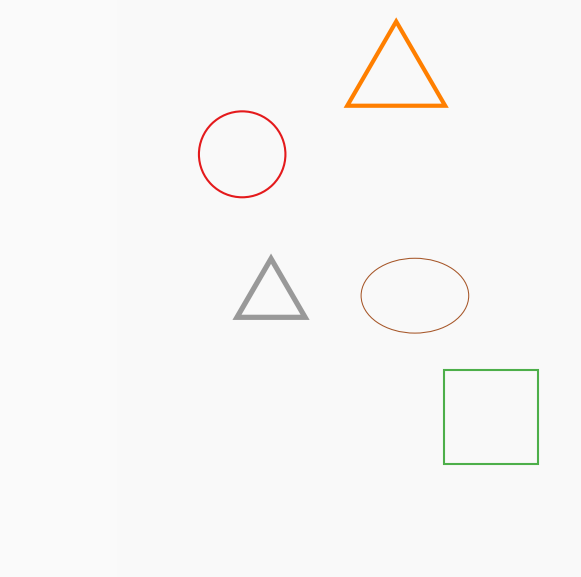[{"shape": "circle", "thickness": 1, "radius": 0.37, "center": [0.417, 0.732]}, {"shape": "square", "thickness": 1, "radius": 0.41, "center": [0.845, 0.277]}, {"shape": "triangle", "thickness": 2, "radius": 0.49, "center": [0.682, 0.865]}, {"shape": "oval", "thickness": 0.5, "radius": 0.46, "center": [0.714, 0.487]}, {"shape": "triangle", "thickness": 2.5, "radius": 0.34, "center": [0.466, 0.484]}]